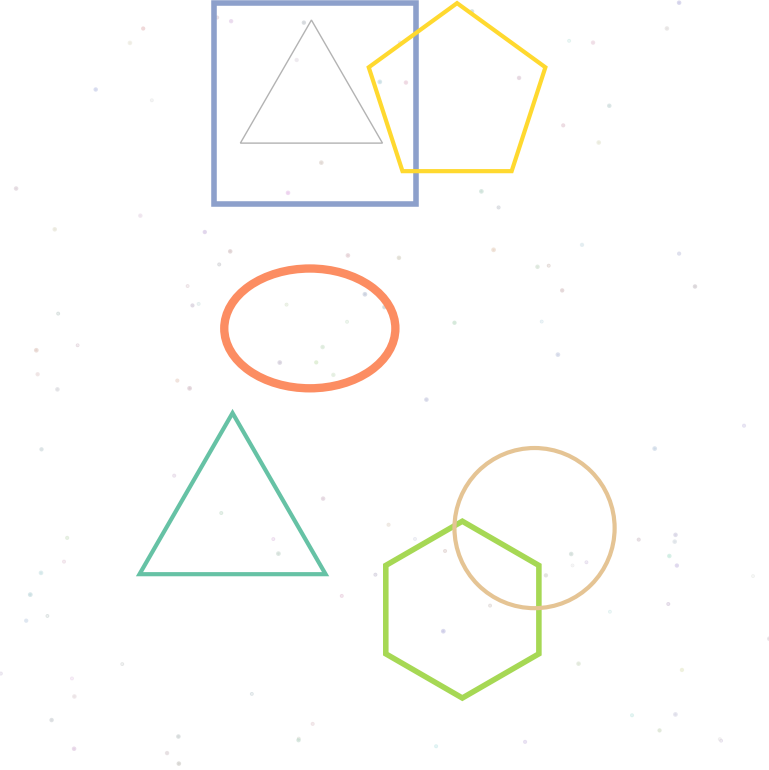[{"shape": "triangle", "thickness": 1.5, "radius": 0.7, "center": [0.302, 0.324]}, {"shape": "oval", "thickness": 3, "radius": 0.56, "center": [0.402, 0.573]}, {"shape": "square", "thickness": 2, "radius": 0.65, "center": [0.409, 0.866]}, {"shape": "hexagon", "thickness": 2, "radius": 0.57, "center": [0.6, 0.208]}, {"shape": "pentagon", "thickness": 1.5, "radius": 0.6, "center": [0.594, 0.875]}, {"shape": "circle", "thickness": 1.5, "radius": 0.52, "center": [0.694, 0.314]}, {"shape": "triangle", "thickness": 0.5, "radius": 0.53, "center": [0.404, 0.867]}]